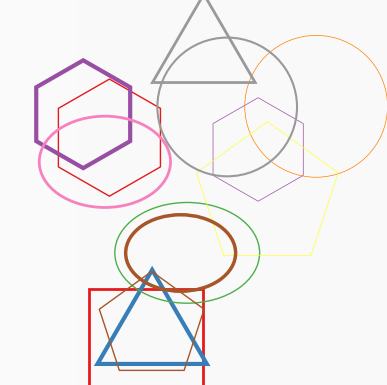[{"shape": "square", "thickness": 2, "radius": 0.74, "center": [0.377, 0.102]}, {"shape": "hexagon", "thickness": 1, "radius": 0.76, "center": [0.282, 0.643]}, {"shape": "triangle", "thickness": 3, "radius": 0.81, "center": [0.393, 0.136]}, {"shape": "oval", "thickness": 1, "radius": 0.93, "center": [0.483, 0.343]}, {"shape": "hexagon", "thickness": 3, "radius": 0.7, "center": [0.215, 0.703]}, {"shape": "hexagon", "thickness": 0.5, "radius": 0.67, "center": [0.666, 0.612]}, {"shape": "circle", "thickness": 0.5, "radius": 0.92, "center": [0.816, 0.724]}, {"shape": "pentagon", "thickness": 0.5, "radius": 0.96, "center": [0.69, 0.492]}, {"shape": "pentagon", "thickness": 1, "radius": 0.71, "center": [0.392, 0.153]}, {"shape": "oval", "thickness": 2.5, "radius": 0.71, "center": [0.466, 0.343]}, {"shape": "oval", "thickness": 2, "radius": 0.85, "center": [0.271, 0.58]}, {"shape": "circle", "thickness": 1.5, "radius": 0.9, "center": [0.586, 0.722]}, {"shape": "triangle", "thickness": 2, "radius": 0.77, "center": [0.526, 0.862]}]